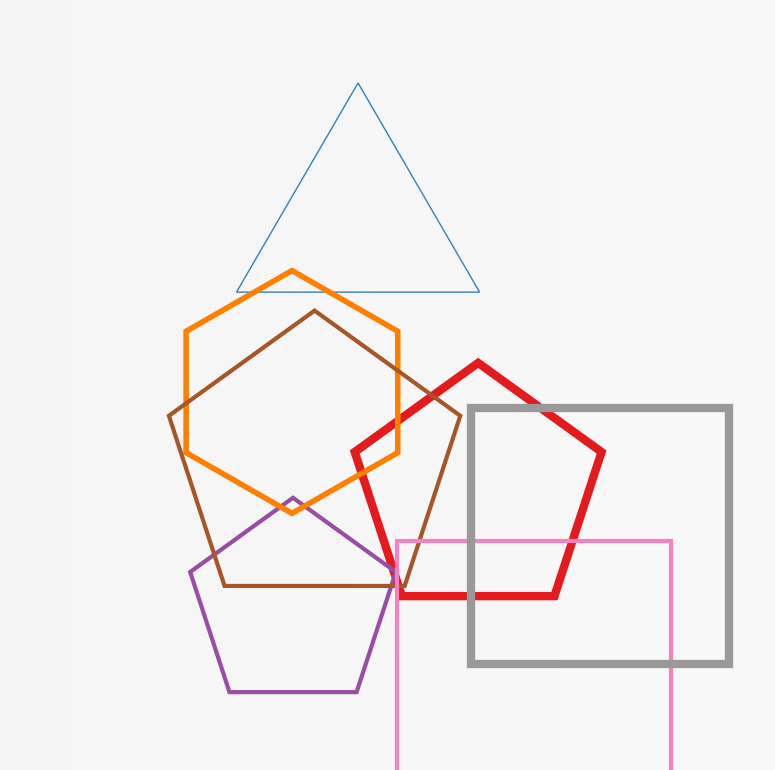[{"shape": "pentagon", "thickness": 3, "radius": 0.84, "center": [0.617, 0.361]}, {"shape": "triangle", "thickness": 0.5, "radius": 0.91, "center": [0.462, 0.711]}, {"shape": "pentagon", "thickness": 1.5, "radius": 0.7, "center": [0.378, 0.214]}, {"shape": "hexagon", "thickness": 2, "radius": 0.79, "center": [0.377, 0.491]}, {"shape": "pentagon", "thickness": 1.5, "radius": 0.99, "center": [0.406, 0.399]}, {"shape": "square", "thickness": 1.5, "radius": 0.89, "center": [0.689, 0.12]}, {"shape": "square", "thickness": 3, "radius": 0.83, "center": [0.774, 0.304]}]